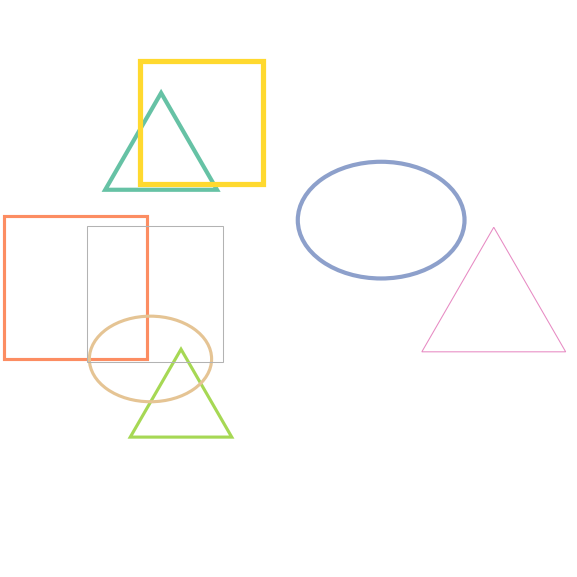[{"shape": "triangle", "thickness": 2, "radius": 0.56, "center": [0.279, 0.726]}, {"shape": "square", "thickness": 1.5, "radius": 0.62, "center": [0.13, 0.502]}, {"shape": "oval", "thickness": 2, "radius": 0.72, "center": [0.66, 0.618]}, {"shape": "triangle", "thickness": 0.5, "radius": 0.72, "center": [0.855, 0.462]}, {"shape": "triangle", "thickness": 1.5, "radius": 0.51, "center": [0.313, 0.293]}, {"shape": "square", "thickness": 2.5, "radius": 0.53, "center": [0.349, 0.787]}, {"shape": "oval", "thickness": 1.5, "radius": 0.53, "center": [0.261, 0.378]}, {"shape": "square", "thickness": 0.5, "radius": 0.59, "center": [0.269, 0.49]}]